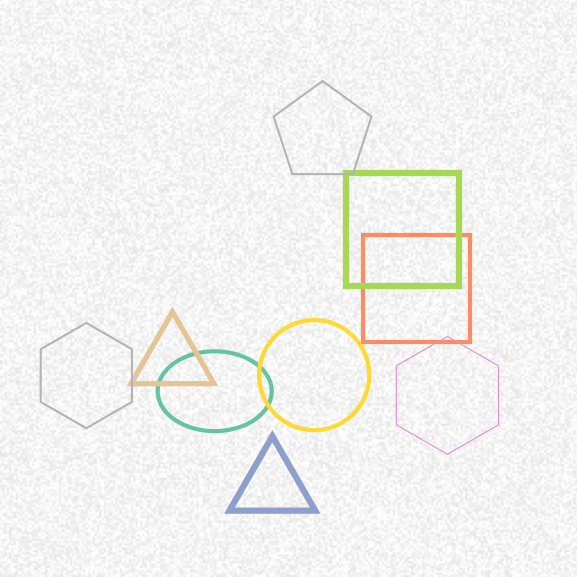[{"shape": "oval", "thickness": 2, "radius": 0.49, "center": [0.372, 0.322]}, {"shape": "square", "thickness": 2, "radius": 0.46, "center": [0.721, 0.499]}, {"shape": "triangle", "thickness": 3, "radius": 0.43, "center": [0.472, 0.158]}, {"shape": "hexagon", "thickness": 0.5, "radius": 0.51, "center": [0.775, 0.315]}, {"shape": "square", "thickness": 3, "radius": 0.49, "center": [0.697, 0.602]}, {"shape": "circle", "thickness": 2, "radius": 0.48, "center": [0.544, 0.35]}, {"shape": "triangle", "thickness": 2.5, "radius": 0.41, "center": [0.299, 0.376]}, {"shape": "hexagon", "thickness": 1, "radius": 0.46, "center": [0.149, 0.349]}, {"shape": "pentagon", "thickness": 1, "radius": 0.45, "center": [0.559, 0.77]}]